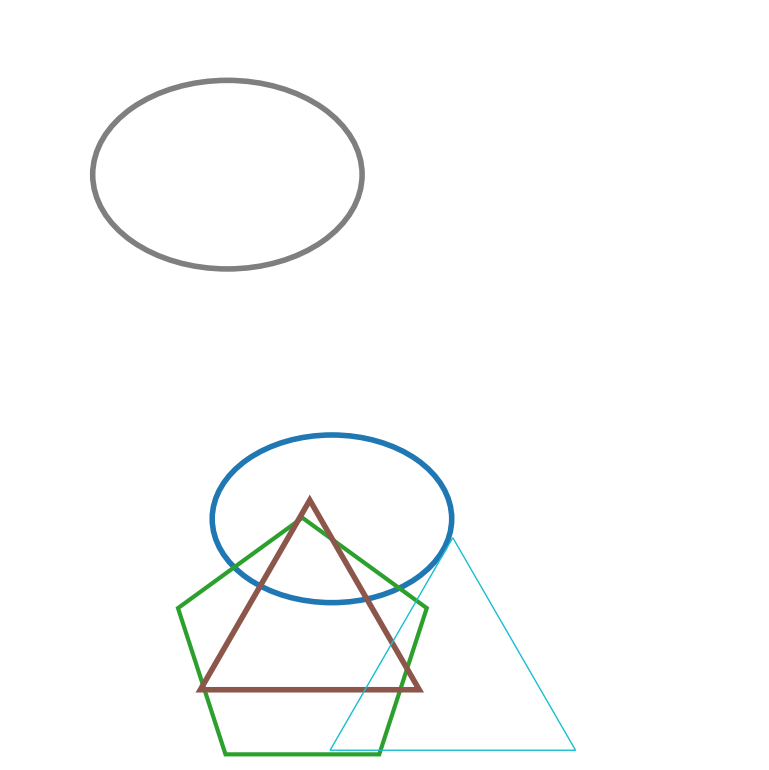[{"shape": "oval", "thickness": 2, "radius": 0.78, "center": [0.431, 0.326]}, {"shape": "pentagon", "thickness": 1.5, "radius": 0.85, "center": [0.393, 0.158]}, {"shape": "triangle", "thickness": 2, "radius": 0.82, "center": [0.402, 0.186]}, {"shape": "oval", "thickness": 2, "radius": 0.87, "center": [0.295, 0.773]}, {"shape": "triangle", "thickness": 0.5, "radius": 0.92, "center": [0.588, 0.118]}]